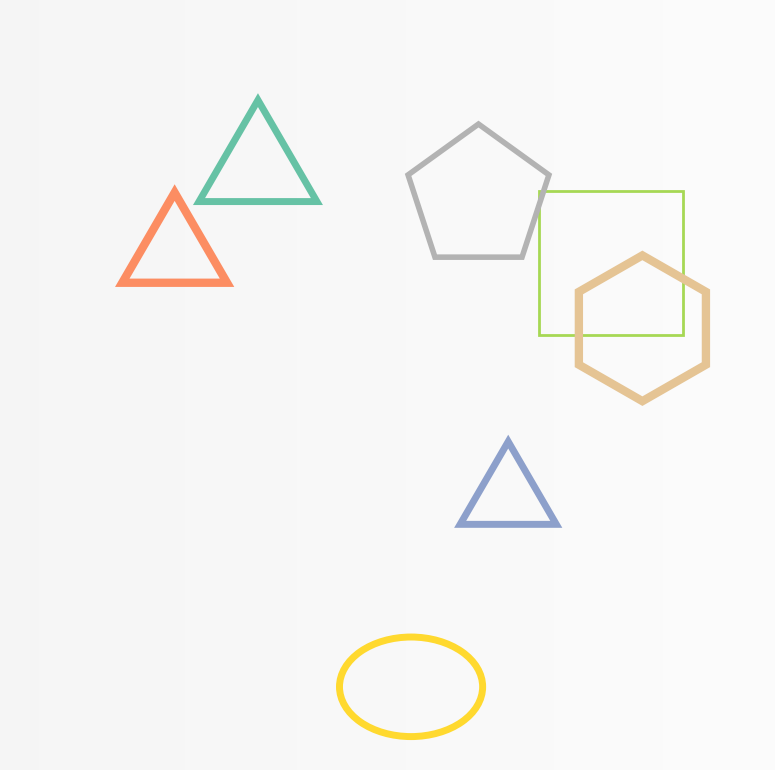[{"shape": "triangle", "thickness": 2.5, "radius": 0.44, "center": [0.333, 0.782]}, {"shape": "triangle", "thickness": 3, "radius": 0.39, "center": [0.225, 0.672]}, {"shape": "triangle", "thickness": 2.5, "radius": 0.36, "center": [0.656, 0.355]}, {"shape": "square", "thickness": 1, "radius": 0.46, "center": [0.789, 0.658]}, {"shape": "oval", "thickness": 2.5, "radius": 0.46, "center": [0.53, 0.108]}, {"shape": "hexagon", "thickness": 3, "radius": 0.47, "center": [0.829, 0.574]}, {"shape": "pentagon", "thickness": 2, "radius": 0.48, "center": [0.617, 0.743]}]